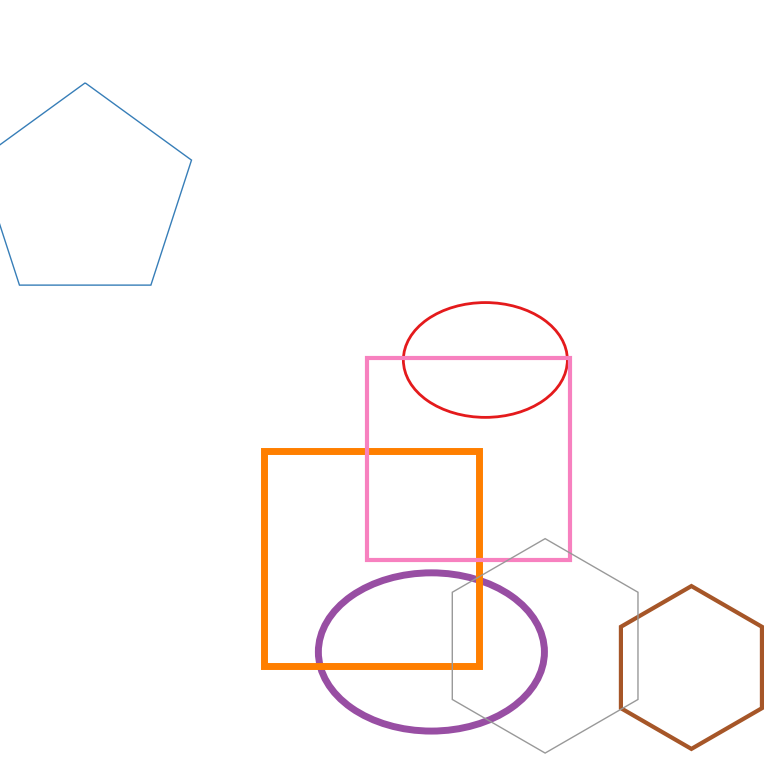[{"shape": "oval", "thickness": 1, "radius": 0.53, "center": [0.63, 0.533]}, {"shape": "pentagon", "thickness": 0.5, "radius": 0.73, "center": [0.111, 0.747]}, {"shape": "oval", "thickness": 2.5, "radius": 0.73, "center": [0.56, 0.153]}, {"shape": "square", "thickness": 2.5, "radius": 0.7, "center": [0.483, 0.275]}, {"shape": "hexagon", "thickness": 1.5, "radius": 0.53, "center": [0.898, 0.133]}, {"shape": "square", "thickness": 1.5, "radius": 0.66, "center": [0.609, 0.404]}, {"shape": "hexagon", "thickness": 0.5, "radius": 0.7, "center": [0.708, 0.161]}]